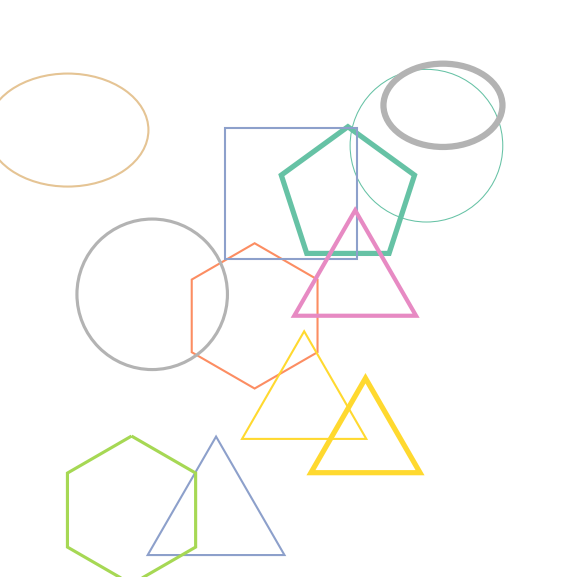[{"shape": "pentagon", "thickness": 2.5, "radius": 0.61, "center": [0.602, 0.658]}, {"shape": "circle", "thickness": 0.5, "radius": 0.66, "center": [0.738, 0.747]}, {"shape": "hexagon", "thickness": 1, "radius": 0.63, "center": [0.441, 0.452]}, {"shape": "triangle", "thickness": 1, "radius": 0.68, "center": [0.374, 0.106]}, {"shape": "square", "thickness": 1, "radius": 0.57, "center": [0.504, 0.664]}, {"shape": "triangle", "thickness": 2, "radius": 0.61, "center": [0.615, 0.513]}, {"shape": "hexagon", "thickness": 1.5, "radius": 0.64, "center": [0.228, 0.116]}, {"shape": "triangle", "thickness": 1, "radius": 0.62, "center": [0.527, 0.301]}, {"shape": "triangle", "thickness": 2.5, "radius": 0.55, "center": [0.633, 0.235]}, {"shape": "oval", "thickness": 1, "radius": 0.7, "center": [0.117, 0.774]}, {"shape": "oval", "thickness": 3, "radius": 0.52, "center": [0.767, 0.817]}, {"shape": "circle", "thickness": 1.5, "radius": 0.65, "center": [0.264, 0.49]}]